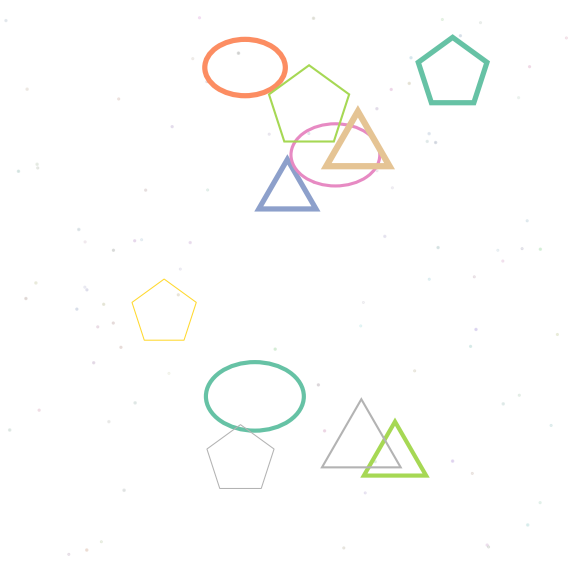[{"shape": "oval", "thickness": 2, "radius": 0.42, "center": [0.441, 0.313]}, {"shape": "pentagon", "thickness": 2.5, "radius": 0.31, "center": [0.784, 0.872]}, {"shape": "oval", "thickness": 2.5, "radius": 0.35, "center": [0.424, 0.882]}, {"shape": "triangle", "thickness": 2.5, "radius": 0.29, "center": [0.498, 0.666]}, {"shape": "oval", "thickness": 1.5, "radius": 0.38, "center": [0.581, 0.731]}, {"shape": "triangle", "thickness": 2, "radius": 0.31, "center": [0.684, 0.207]}, {"shape": "pentagon", "thickness": 1, "radius": 0.36, "center": [0.535, 0.813]}, {"shape": "pentagon", "thickness": 0.5, "radius": 0.29, "center": [0.284, 0.457]}, {"shape": "triangle", "thickness": 3, "radius": 0.32, "center": [0.62, 0.743]}, {"shape": "pentagon", "thickness": 0.5, "radius": 0.31, "center": [0.416, 0.203]}, {"shape": "triangle", "thickness": 1, "radius": 0.39, "center": [0.626, 0.229]}]